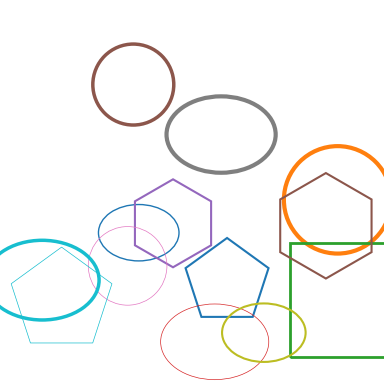[{"shape": "pentagon", "thickness": 1.5, "radius": 0.57, "center": [0.59, 0.269]}, {"shape": "oval", "thickness": 1, "radius": 0.52, "center": [0.36, 0.396]}, {"shape": "circle", "thickness": 3, "radius": 0.7, "center": [0.877, 0.481]}, {"shape": "square", "thickness": 2, "radius": 0.74, "center": [0.9, 0.22]}, {"shape": "oval", "thickness": 0.5, "radius": 0.7, "center": [0.558, 0.112]}, {"shape": "hexagon", "thickness": 1.5, "radius": 0.57, "center": [0.449, 0.42]}, {"shape": "circle", "thickness": 2.5, "radius": 0.53, "center": [0.346, 0.78]}, {"shape": "hexagon", "thickness": 1.5, "radius": 0.68, "center": [0.846, 0.414]}, {"shape": "circle", "thickness": 0.5, "radius": 0.51, "center": [0.331, 0.309]}, {"shape": "oval", "thickness": 3, "radius": 0.71, "center": [0.574, 0.651]}, {"shape": "oval", "thickness": 1.5, "radius": 0.54, "center": [0.685, 0.136]}, {"shape": "oval", "thickness": 2.5, "radius": 0.74, "center": [0.11, 0.272]}, {"shape": "pentagon", "thickness": 0.5, "radius": 0.69, "center": [0.16, 0.22]}]